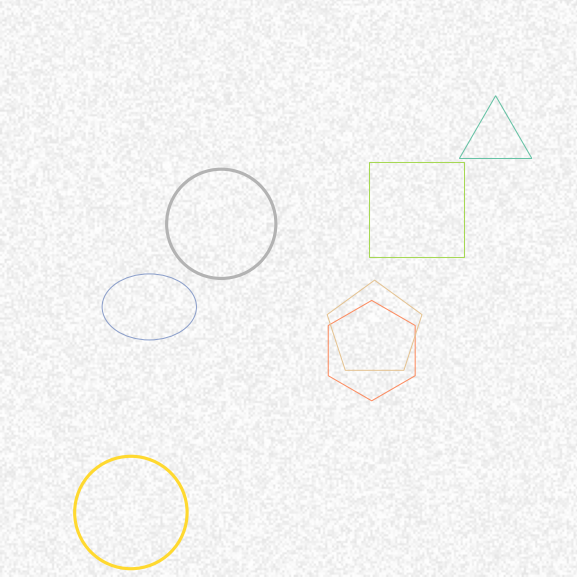[{"shape": "triangle", "thickness": 0.5, "radius": 0.36, "center": [0.858, 0.761]}, {"shape": "hexagon", "thickness": 0.5, "radius": 0.43, "center": [0.644, 0.392]}, {"shape": "oval", "thickness": 0.5, "radius": 0.41, "center": [0.259, 0.468]}, {"shape": "square", "thickness": 0.5, "radius": 0.41, "center": [0.721, 0.636]}, {"shape": "circle", "thickness": 1.5, "radius": 0.49, "center": [0.227, 0.112]}, {"shape": "pentagon", "thickness": 0.5, "radius": 0.43, "center": [0.649, 0.428]}, {"shape": "circle", "thickness": 1.5, "radius": 0.47, "center": [0.383, 0.612]}]